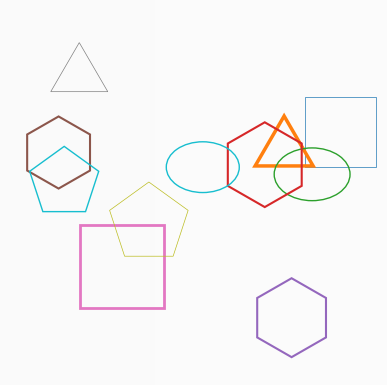[{"shape": "square", "thickness": 0.5, "radius": 0.46, "center": [0.879, 0.658]}, {"shape": "triangle", "thickness": 2.5, "radius": 0.43, "center": [0.733, 0.612]}, {"shape": "oval", "thickness": 1, "radius": 0.49, "center": [0.805, 0.547]}, {"shape": "hexagon", "thickness": 1.5, "radius": 0.55, "center": [0.683, 0.572]}, {"shape": "hexagon", "thickness": 1.5, "radius": 0.51, "center": [0.753, 0.175]}, {"shape": "hexagon", "thickness": 1.5, "radius": 0.47, "center": [0.151, 0.604]}, {"shape": "square", "thickness": 2, "radius": 0.54, "center": [0.315, 0.309]}, {"shape": "triangle", "thickness": 0.5, "radius": 0.42, "center": [0.205, 0.804]}, {"shape": "pentagon", "thickness": 0.5, "radius": 0.53, "center": [0.384, 0.421]}, {"shape": "pentagon", "thickness": 1, "radius": 0.47, "center": [0.166, 0.526]}, {"shape": "oval", "thickness": 1, "radius": 0.47, "center": [0.523, 0.566]}]